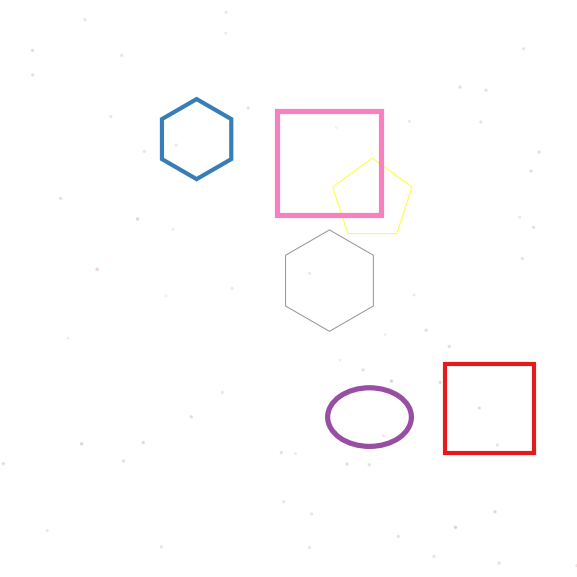[{"shape": "square", "thickness": 2, "radius": 0.39, "center": [0.848, 0.292]}, {"shape": "hexagon", "thickness": 2, "radius": 0.35, "center": [0.34, 0.758]}, {"shape": "oval", "thickness": 2.5, "radius": 0.36, "center": [0.64, 0.277]}, {"shape": "pentagon", "thickness": 0.5, "radius": 0.36, "center": [0.645, 0.653]}, {"shape": "square", "thickness": 2.5, "radius": 0.45, "center": [0.569, 0.716]}, {"shape": "hexagon", "thickness": 0.5, "radius": 0.44, "center": [0.57, 0.513]}]